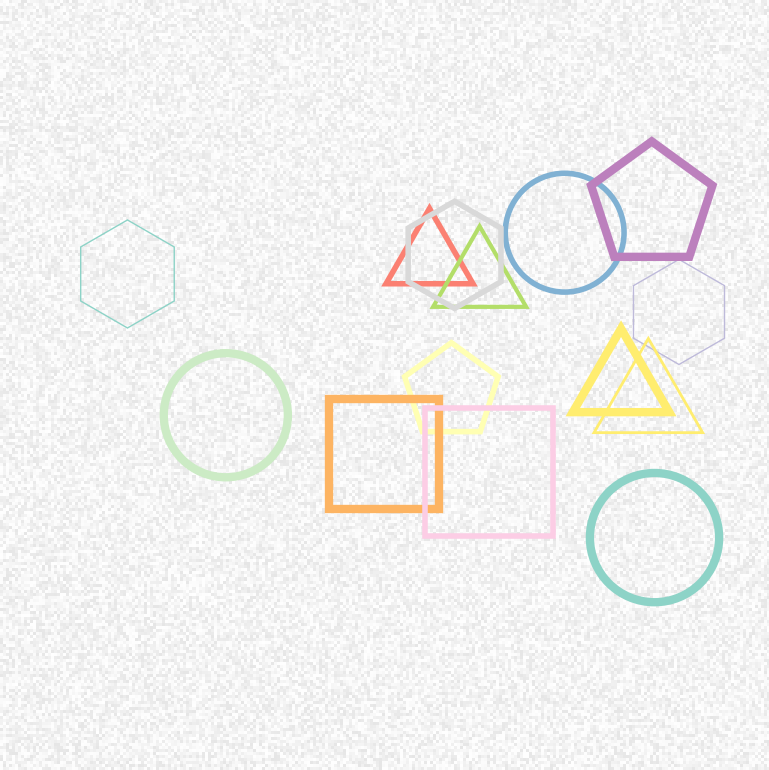[{"shape": "hexagon", "thickness": 0.5, "radius": 0.35, "center": [0.166, 0.644]}, {"shape": "circle", "thickness": 3, "radius": 0.42, "center": [0.85, 0.302]}, {"shape": "pentagon", "thickness": 2, "radius": 0.32, "center": [0.586, 0.491]}, {"shape": "hexagon", "thickness": 0.5, "radius": 0.34, "center": [0.882, 0.595]}, {"shape": "triangle", "thickness": 2, "radius": 0.33, "center": [0.558, 0.664]}, {"shape": "circle", "thickness": 2, "radius": 0.39, "center": [0.733, 0.698]}, {"shape": "square", "thickness": 3, "radius": 0.36, "center": [0.498, 0.41]}, {"shape": "triangle", "thickness": 1.5, "radius": 0.35, "center": [0.623, 0.636]}, {"shape": "square", "thickness": 2, "radius": 0.42, "center": [0.635, 0.387]}, {"shape": "hexagon", "thickness": 2, "radius": 0.35, "center": [0.59, 0.669]}, {"shape": "pentagon", "thickness": 3, "radius": 0.41, "center": [0.846, 0.733]}, {"shape": "circle", "thickness": 3, "radius": 0.4, "center": [0.293, 0.461]}, {"shape": "triangle", "thickness": 1, "radius": 0.41, "center": [0.842, 0.479]}, {"shape": "triangle", "thickness": 3, "radius": 0.36, "center": [0.807, 0.501]}]